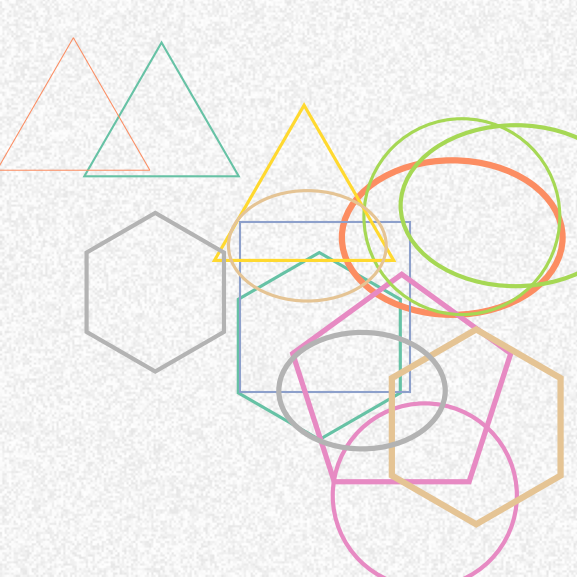[{"shape": "hexagon", "thickness": 1.5, "radius": 0.81, "center": [0.553, 0.4]}, {"shape": "triangle", "thickness": 1, "radius": 0.77, "center": [0.28, 0.771]}, {"shape": "oval", "thickness": 3, "radius": 0.96, "center": [0.783, 0.588]}, {"shape": "triangle", "thickness": 0.5, "radius": 0.76, "center": [0.127, 0.781]}, {"shape": "square", "thickness": 1, "radius": 0.74, "center": [0.563, 0.468]}, {"shape": "pentagon", "thickness": 2.5, "radius": 0.99, "center": [0.696, 0.326]}, {"shape": "circle", "thickness": 2, "radius": 0.8, "center": [0.736, 0.141]}, {"shape": "oval", "thickness": 2, "radius": 1.0, "center": [0.893, 0.643]}, {"shape": "circle", "thickness": 1.5, "radius": 0.85, "center": [0.8, 0.624]}, {"shape": "triangle", "thickness": 1.5, "radius": 0.9, "center": [0.527, 0.638]}, {"shape": "oval", "thickness": 1.5, "radius": 0.68, "center": [0.532, 0.573]}, {"shape": "hexagon", "thickness": 3, "radius": 0.84, "center": [0.825, 0.26]}, {"shape": "oval", "thickness": 2.5, "radius": 0.72, "center": [0.627, 0.323]}, {"shape": "hexagon", "thickness": 2, "radius": 0.69, "center": [0.269, 0.493]}]